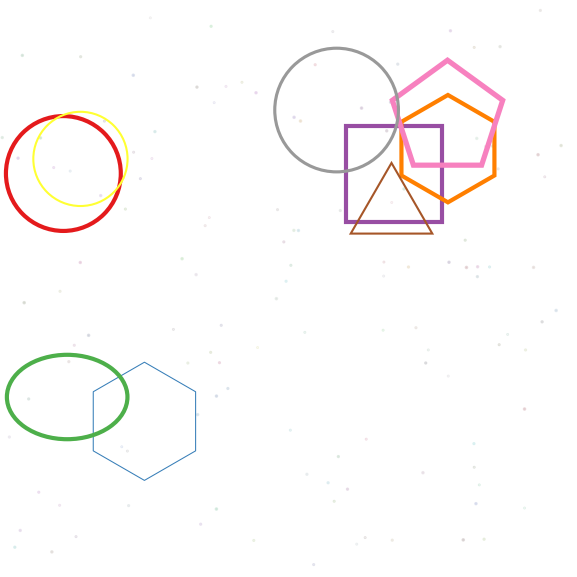[{"shape": "circle", "thickness": 2, "radius": 0.5, "center": [0.11, 0.699]}, {"shape": "hexagon", "thickness": 0.5, "radius": 0.51, "center": [0.25, 0.27]}, {"shape": "oval", "thickness": 2, "radius": 0.52, "center": [0.116, 0.312]}, {"shape": "square", "thickness": 2, "radius": 0.42, "center": [0.682, 0.698]}, {"shape": "hexagon", "thickness": 2, "radius": 0.46, "center": [0.776, 0.742]}, {"shape": "circle", "thickness": 1, "radius": 0.41, "center": [0.139, 0.724]}, {"shape": "triangle", "thickness": 1, "radius": 0.41, "center": [0.678, 0.635]}, {"shape": "pentagon", "thickness": 2.5, "radius": 0.5, "center": [0.775, 0.794]}, {"shape": "circle", "thickness": 1.5, "radius": 0.54, "center": [0.583, 0.809]}]